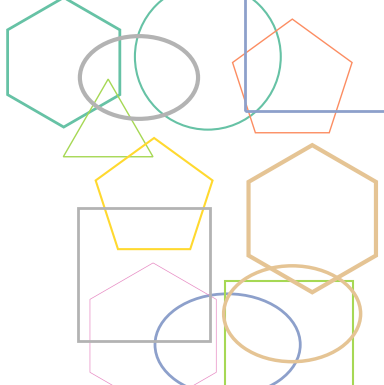[{"shape": "hexagon", "thickness": 2, "radius": 0.84, "center": [0.166, 0.838]}, {"shape": "circle", "thickness": 1.5, "radius": 0.95, "center": [0.54, 0.853]}, {"shape": "pentagon", "thickness": 1, "radius": 0.82, "center": [0.759, 0.787]}, {"shape": "oval", "thickness": 2, "radius": 0.94, "center": [0.591, 0.105]}, {"shape": "square", "thickness": 2, "radius": 0.92, "center": [0.82, 0.895]}, {"shape": "hexagon", "thickness": 0.5, "radius": 0.95, "center": [0.398, 0.128]}, {"shape": "square", "thickness": 1.5, "radius": 0.83, "center": [0.751, 0.105]}, {"shape": "triangle", "thickness": 1, "radius": 0.67, "center": [0.281, 0.66]}, {"shape": "pentagon", "thickness": 1.5, "radius": 0.8, "center": [0.4, 0.482]}, {"shape": "hexagon", "thickness": 3, "radius": 0.96, "center": [0.811, 0.432]}, {"shape": "oval", "thickness": 2.5, "radius": 0.89, "center": [0.759, 0.185]}, {"shape": "square", "thickness": 2, "radius": 0.86, "center": [0.374, 0.287]}, {"shape": "oval", "thickness": 3, "radius": 0.77, "center": [0.361, 0.799]}]